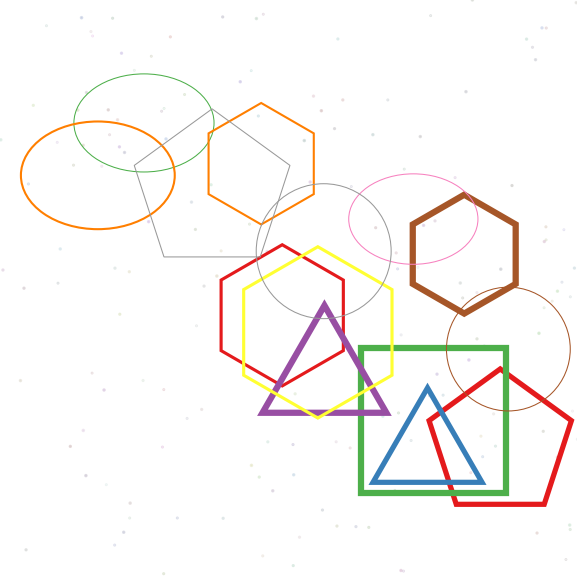[{"shape": "hexagon", "thickness": 1.5, "radius": 0.61, "center": [0.489, 0.453]}, {"shape": "pentagon", "thickness": 2.5, "radius": 0.65, "center": [0.866, 0.231]}, {"shape": "triangle", "thickness": 2.5, "radius": 0.54, "center": [0.74, 0.218]}, {"shape": "oval", "thickness": 0.5, "radius": 0.61, "center": [0.249, 0.786]}, {"shape": "square", "thickness": 3, "radius": 0.63, "center": [0.751, 0.272]}, {"shape": "triangle", "thickness": 3, "radius": 0.62, "center": [0.562, 0.346]}, {"shape": "hexagon", "thickness": 1, "radius": 0.53, "center": [0.452, 0.716]}, {"shape": "oval", "thickness": 1, "radius": 0.67, "center": [0.169, 0.696]}, {"shape": "hexagon", "thickness": 1.5, "radius": 0.74, "center": [0.55, 0.424]}, {"shape": "circle", "thickness": 0.5, "radius": 0.54, "center": [0.88, 0.395]}, {"shape": "hexagon", "thickness": 3, "radius": 0.51, "center": [0.804, 0.559]}, {"shape": "oval", "thickness": 0.5, "radius": 0.56, "center": [0.716, 0.62]}, {"shape": "pentagon", "thickness": 0.5, "radius": 0.71, "center": [0.367, 0.669]}, {"shape": "circle", "thickness": 0.5, "radius": 0.58, "center": [0.56, 0.564]}]